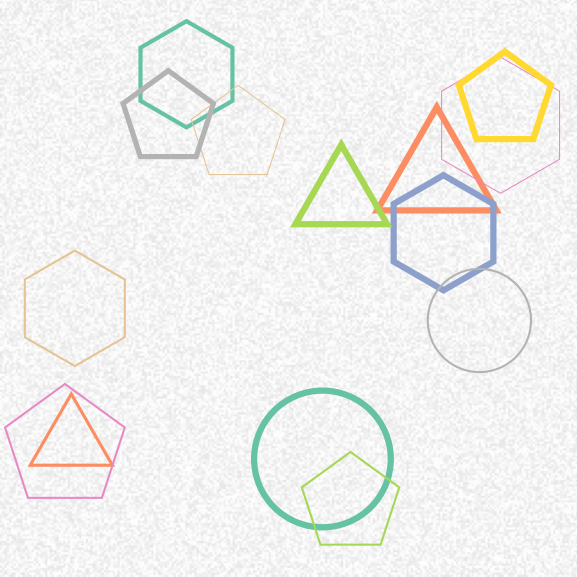[{"shape": "circle", "thickness": 3, "radius": 0.59, "center": [0.558, 0.204]}, {"shape": "hexagon", "thickness": 2, "radius": 0.46, "center": [0.323, 0.871]}, {"shape": "triangle", "thickness": 3, "radius": 0.6, "center": [0.756, 0.694]}, {"shape": "triangle", "thickness": 1.5, "radius": 0.41, "center": [0.123, 0.235]}, {"shape": "hexagon", "thickness": 3, "radius": 0.5, "center": [0.768, 0.596]}, {"shape": "pentagon", "thickness": 1, "radius": 0.54, "center": [0.112, 0.225]}, {"shape": "hexagon", "thickness": 0.5, "radius": 0.59, "center": [0.867, 0.782]}, {"shape": "pentagon", "thickness": 1, "radius": 0.44, "center": [0.607, 0.128]}, {"shape": "triangle", "thickness": 3, "radius": 0.46, "center": [0.591, 0.657]}, {"shape": "pentagon", "thickness": 3, "radius": 0.42, "center": [0.874, 0.826]}, {"shape": "pentagon", "thickness": 0.5, "radius": 0.43, "center": [0.412, 0.766]}, {"shape": "hexagon", "thickness": 1, "radius": 0.5, "center": [0.13, 0.465]}, {"shape": "pentagon", "thickness": 2.5, "radius": 0.41, "center": [0.291, 0.795]}, {"shape": "circle", "thickness": 1, "radius": 0.45, "center": [0.83, 0.444]}]